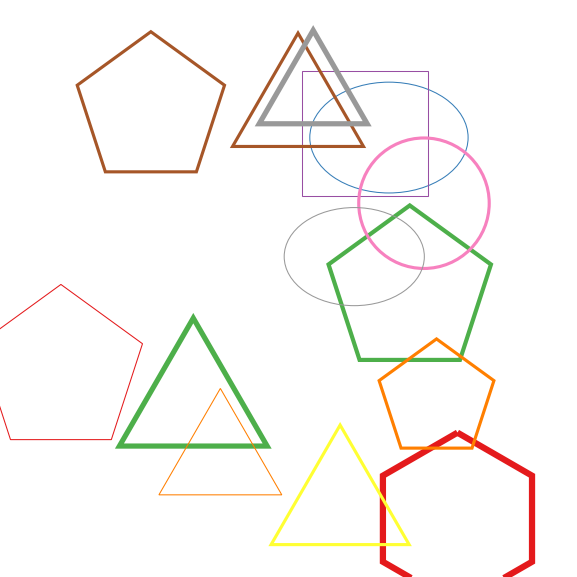[{"shape": "pentagon", "thickness": 0.5, "radius": 0.74, "center": [0.105, 0.358]}, {"shape": "hexagon", "thickness": 3, "radius": 0.75, "center": [0.792, 0.101]}, {"shape": "oval", "thickness": 0.5, "radius": 0.69, "center": [0.674, 0.761]}, {"shape": "triangle", "thickness": 2.5, "radius": 0.74, "center": [0.335, 0.301]}, {"shape": "pentagon", "thickness": 2, "radius": 0.74, "center": [0.71, 0.496]}, {"shape": "square", "thickness": 0.5, "radius": 0.55, "center": [0.632, 0.768]}, {"shape": "pentagon", "thickness": 1.5, "radius": 0.52, "center": [0.756, 0.308]}, {"shape": "triangle", "thickness": 0.5, "radius": 0.61, "center": [0.382, 0.204]}, {"shape": "triangle", "thickness": 1.5, "radius": 0.69, "center": [0.589, 0.125]}, {"shape": "triangle", "thickness": 1.5, "radius": 0.65, "center": [0.516, 0.811]}, {"shape": "pentagon", "thickness": 1.5, "radius": 0.67, "center": [0.261, 0.81]}, {"shape": "circle", "thickness": 1.5, "radius": 0.56, "center": [0.734, 0.647]}, {"shape": "triangle", "thickness": 2.5, "radius": 0.54, "center": [0.542, 0.839]}, {"shape": "oval", "thickness": 0.5, "radius": 0.61, "center": [0.613, 0.555]}]